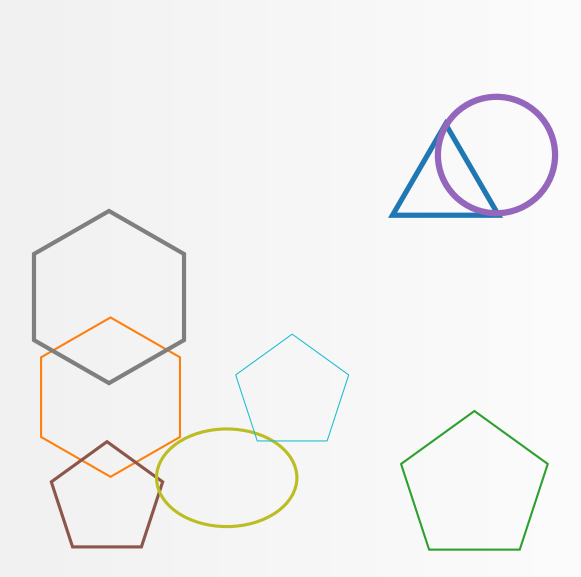[{"shape": "triangle", "thickness": 2.5, "radius": 0.53, "center": [0.767, 0.679]}, {"shape": "hexagon", "thickness": 1, "radius": 0.69, "center": [0.19, 0.311]}, {"shape": "pentagon", "thickness": 1, "radius": 0.66, "center": [0.816, 0.155]}, {"shape": "circle", "thickness": 3, "radius": 0.5, "center": [0.854, 0.731]}, {"shape": "pentagon", "thickness": 1.5, "radius": 0.5, "center": [0.184, 0.134]}, {"shape": "hexagon", "thickness": 2, "radius": 0.75, "center": [0.188, 0.485]}, {"shape": "oval", "thickness": 1.5, "radius": 0.6, "center": [0.39, 0.172]}, {"shape": "pentagon", "thickness": 0.5, "radius": 0.51, "center": [0.503, 0.318]}]